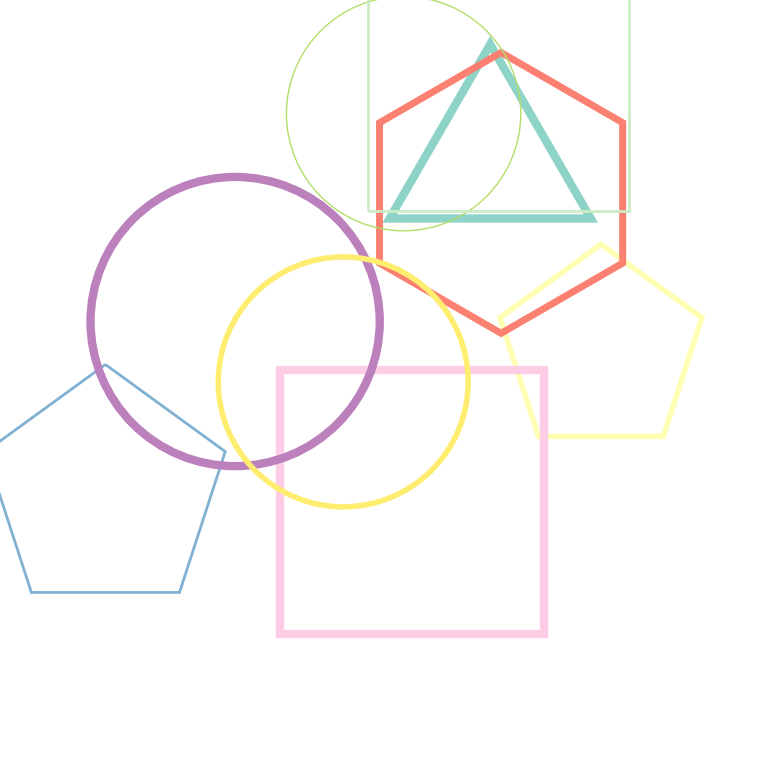[{"shape": "triangle", "thickness": 3, "radius": 0.75, "center": [0.637, 0.792]}, {"shape": "pentagon", "thickness": 2, "radius": 0.69, "center": [0.78, 0.545]}, {"shape": "hexagon", "thickness": 2.5, "radius": 0.91, "center": [0.651, 0.749]}, {"shape": "pentagon", "thickness": 1, "radius": 0.82, "center": [0.137, 0.363]}, {"shape": "circle", "thickness": 0.5, "radius": 0.76, "center": [0.524, 0.852]}, {"shape": "square", "thickness": 3, "radius": 0.85, "center": [0.535, 0.348]}, {"shape": "circle", "thickness": 3, "radius": 0.94, "center": [0.305, 0.582]}, {"shape": "square", "thickness": 1, "radius": 0.85, "center": [0.647, 0.895]}, {"shape": "circle", "thickness": 2, "radius": 0.81, "center": [0.446, 0.504]}]